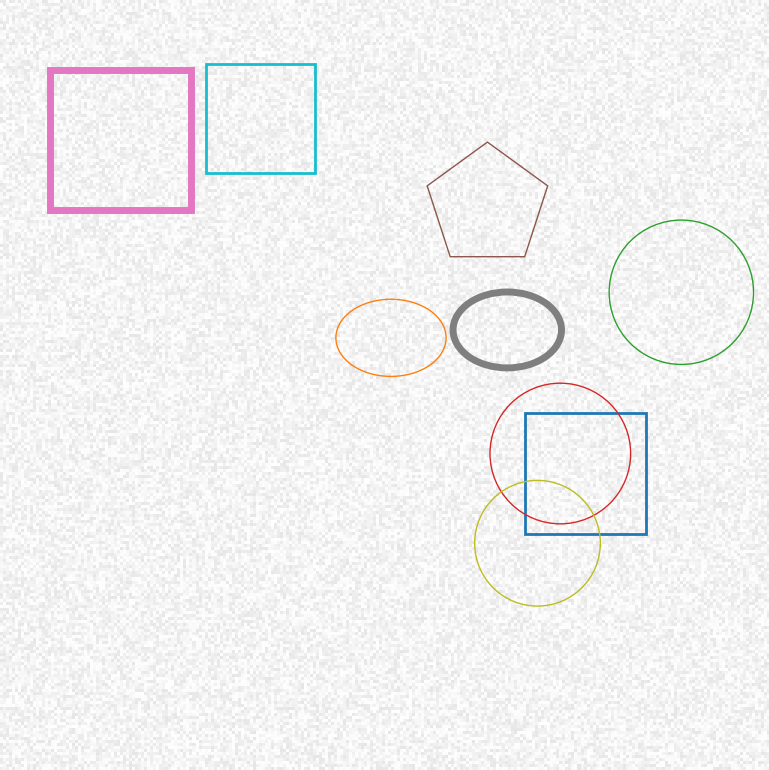[{"shape": "square", "thickness": 1, "radius": 0.39, "center": [0.761, 0.385]}, {"shape": "oval", "thickness": 0.5, "radius": 0.36, "center": [0.508, 0.561]}, {"shape": "circle", "thickness": 0.5, "radius": 0.47, "center": [0.885, 0.62]}, {"shape": "circle", "thickness": 0.5, "radius": 0.46, "center": [0.728, 0.411]}, {"shape": "pentagon", "thickness": 0.5, "radius": 0.41, "center": [0.633, 0.733]}, {"shape": "square", "thickness": 2.5, "radius": 0.46, "center": [0.156, 0.818]}, {"shape": "oval", "thickness": 2.5, "radius": 0.35, "center": [0.659, 0.572]}, {"shape": "circle", "thickness": 0.5, "radius": 0.41, "center": [0.698, 0.294]}, {"shape": "square", "thickness": 1, "radius": 0.35, "center": [0.339, 0.846]}]